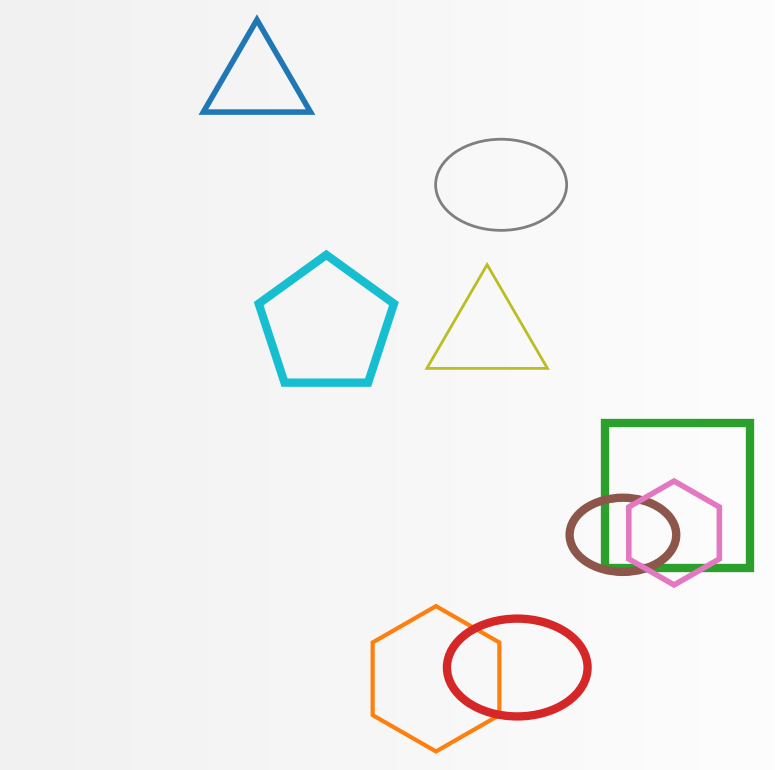[{"shape": "triangle", "thickness": 2, "radius": 0.4, "center": [0.332, 0.894]}, {"shape": "hexagon", "thickness": 1.5, "radius": 0.47, "center": [0.563, 0.118]}, {"shape": "square", "thickness": 3, "radius": 0.47, "center": [0.874, 0.357]}, {"shape": "oval", "thickness": 3, "radius": 0.45, "center": [0.667, 0.133]}, {"shape": "oval", "thickness": 3, "radius": 0.34, "center": [0.804, 0.305]}, {"shape": "hexagon", "thickness": 2, "radius": 0.34, "center": [0.87, 0.308]}, {"shape": "oval", "thickness": 1, "radius": 0.42, "center": [0.647, 0.76]}, {"shape": "triangle", "thickness": 1, "radius": 0.45, "center": [0.629, 0.566]}, {"shape": "pentagon", "thickness": 3, "radius": 0.46, "center": [0.421, 0.577]}]